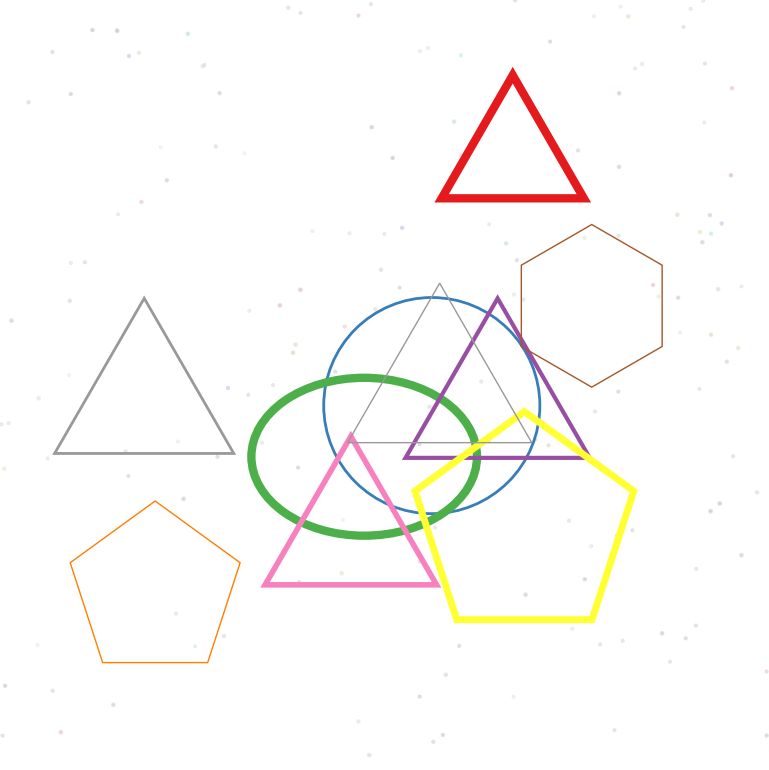[{"shape": "triangle", "thickness": 3, "radius": 0.53, "center": [0.666, 0.796]}, {"shape": "circle", "thickness": 1, "radius": 0.7, "center": [0.561, 0.473]}, {"shape": "oval", "thickness": 3, "radius": 0.73, "center": [0.473, 0.407]}, {"shape": "triangle", "thickness": 1.5, "radius": 0.69, "center": [0.646, 0.474]}, {"shape": "pentagon", "thickness": 0.5, "radius": 0.58, "center": [0.202, 0.233]}, {"shape": "pentagon", "thickness": 2.5, "radius": 0.75, "center": [0.681, 0.316]}, {"shape": "hexagon", "thickness": 0.5, "radius": 0.53, "center": [0.768, 0.603]}, {"shape": "triangle", "thickness": 2, "radius": 0.64, "center": [0.456, 0.305]}, {"shape": "triangle", "thickness": 1, "radius": 0.67, "center": [0.187, 0.478]}, {"shape": "triangle", "thickness": 0.5, "radius": 0.69, "center": [0.571, 0.494]}]